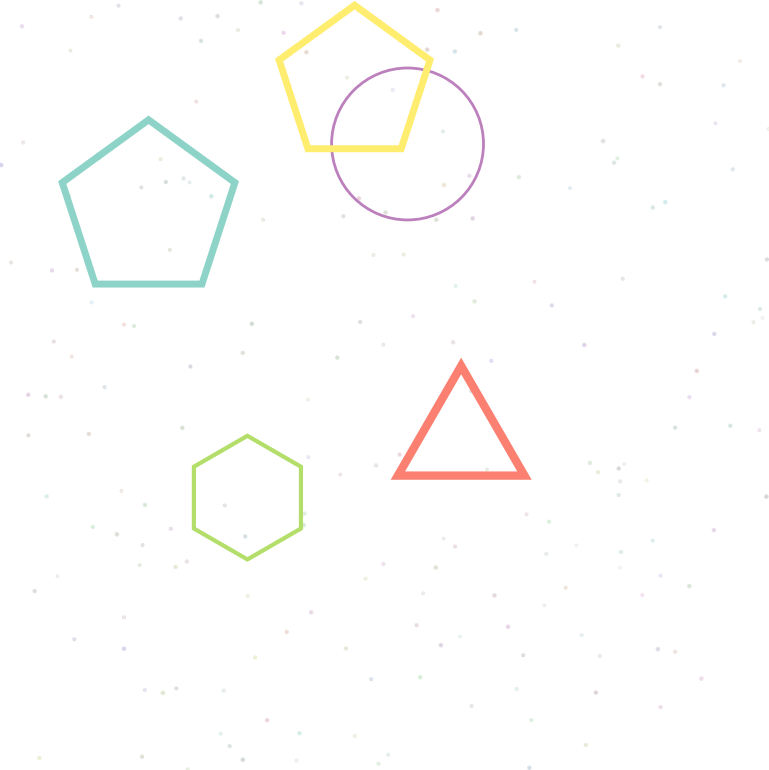[{"shape": "pentagon", "thickness": 2.5, "radius": 0.59, "center": [0.193, 0.726]}, {"shape": "triangle", "thickness": 3, "radius": 0.47, "center": [0.599, 0.43]}, {"shape": "hexagon", "thickness": 1.5, "radius": 0.4, "center": [0.321, 0.354]}, {"shape": "circle", "thickness": 1, "radius": 0.49, "center": [0.529, 0.813]}, {"shape": "pentagon", "thickness": 2.5, "radius": 0.52, "center": [0.46, 0.89]}]